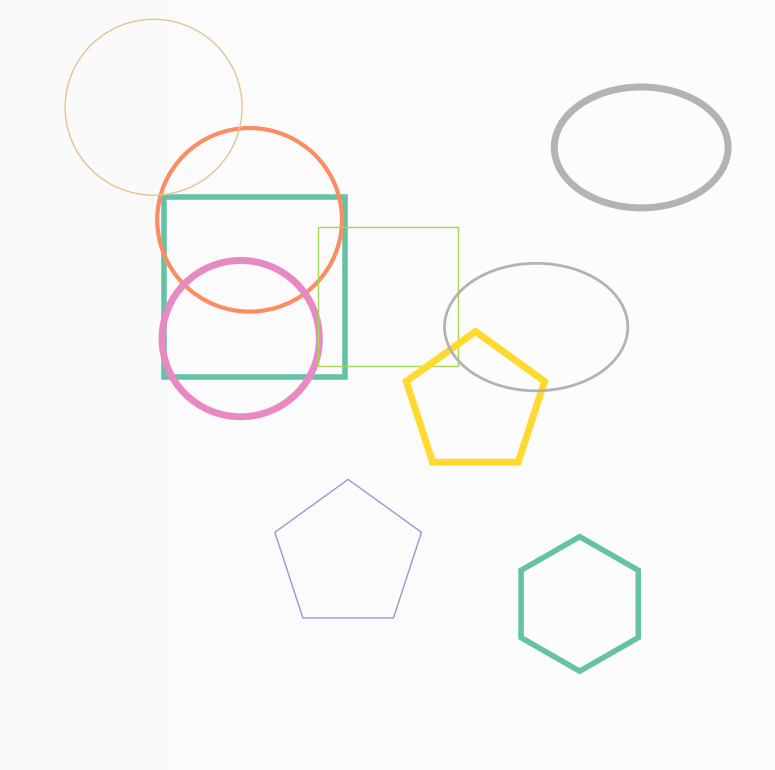[{"shape": "square", "thickness": 2, "radius": 0.58, "center": [0.328, 0.627]}, {"shape": "hexagon", "thickness": 2, "radius": 0.44, "center": [0.748, 0.216]}, {"shape": "circle", "thickness": 1.5, "radius": 0.6, "center": [0.322, 0.715]}, {"shape": "pentagon", "thickness": 0.5, "radius": 0.5, "center": [0.449, 0.278]}, {"shape": "circle", "thickness": 2.5, "radius": 0.51, "center": [0.311, 0.56]}, {"shape": "square", "thickness": 0.5, "radius": 0.45, "center": [0.501, 0.615]}, {"shape": "pentagon", "thickness": 2.5, "radius": 0.47, "center": [0.613, 0.476]}, {"shape": "circle", "thickness": 0.5, "radius": 0.57, "center": [0.198, 0.861]}, {"shape": "oval", "thickness": 2.5, "radius": 0.56, "center": [0.827, 0.809]}, {"shape": "oval", "thickness": 1, "radius": 0.59, "center": [0.692, 0.575]}]